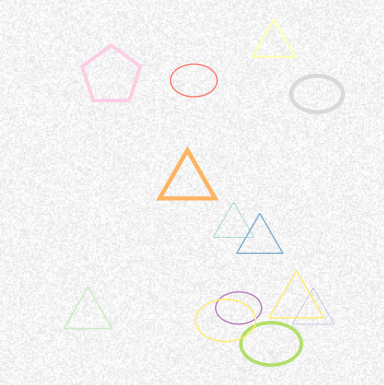[{"shape": "triangle", "thickness": 0.5, "radius": 0.3, "center": [0.607, 0.414]}, {"shape": "triangle", "thickness": 1.5, "radius": 0.32, "center": [0.711, 0.885]}, {"shape": "triangle", "thickness": 0.5, "radius": 0.31, "center": [0.814, 0.189]}, {"shape": "oval", "thickness": 1, "radius": 0.3, "center": [0.504, 0.791]}, {"shape": "triangle", "thickness": 1, "radius": 0.35, "center": [0.675, 0.377]}, {"shape": "triangle", "thickness": 3, "radius": 0.42, "center": [0.487, 0.526]}, {"shape": "oval", "thickness": 2.5, "radius": 0.39, "center": [0.704, 0.107]}, {"shape": "pentagon", "thickness": 2.5, "radius": 0.4, "center": [0.289, 0.803]}, {"shape": "oval", "thickness": 3, "radius": 0.34, "center": [0.823, 0.756]}, {"shape": "oval", "thickness": 1, "radius": 0.3, "center": [0.62, 0.2]}, {"shape": "triangle", "thickness": 1, "radius": 0.36, "center": [0.228, 0.183]}, {"shape": "oval", "thickness": 1, "radius": 0.39, "center": [0.586, 0.168]}, {"shape": "triangle", "thickness": 1, "radius": 0.41, "center": [0.77, 0.215]}]